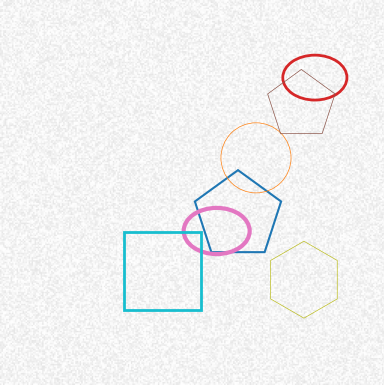[{"shape": "pentagon", "thickness": 1.5, "radius": 0.59, "center": [0.618, 0.44]}, {"shape": "circle", "thickness": 0.5, "radius": 0.46, "center": [0.665, 0.59]}, {"shape": "oval", "thickness": 2, "radius": 0.42, "center": [0.818, 0.798]}, {"shape": "pentagon", "thickness": 0.5, "radius": 0.46, "center": [0.783, 0.728]}, {"shape": "oval", "thickness": 3, "radius": 0.43, "center": [0.563, 0.4]}, {"shape": "hexagon", "thickness": 0.5, "radius": 0.5, "center": [0.789, 0.274]}, {"shape": "square", "thickness": 2, "radius": 0.5, "center": [0.422, 0.295]}]